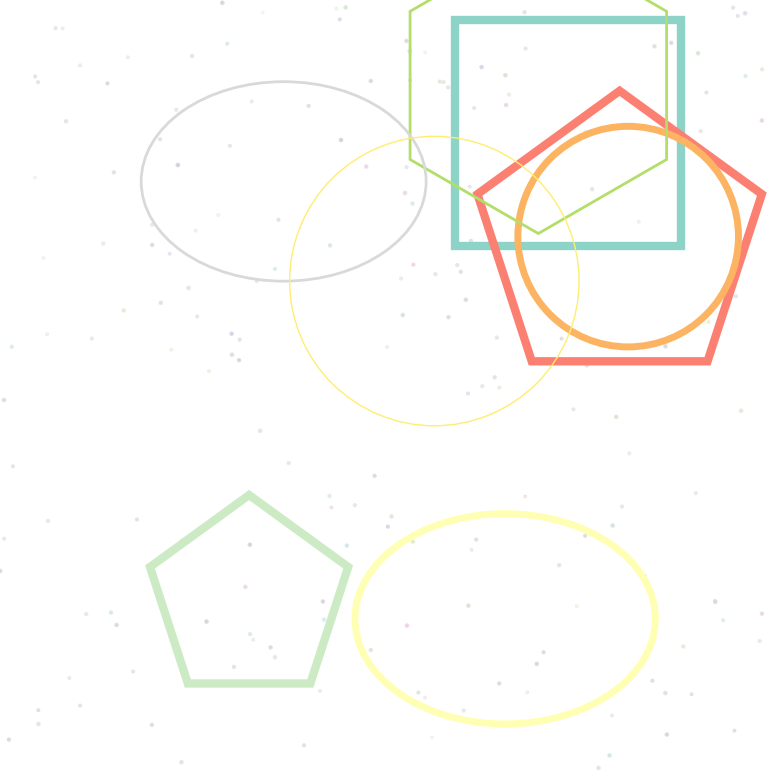[{"shape": "square", "thickness": 3, "radius": 0.73, "center": [0.738, 0.827]}, {"shape": "oval", "thickness": 2.5, "radius": 0.98, "center": [0.656, 0.196]}, {"shape": "pentagon", "thickness": 3, "radius": 0.97, "center": [0.805, 0.688]}, {"shape": "circle", "thickness": 2.5, "radius": 0.72, "center": [0.816, 0.693]}, {"shape": "hexagon", "thickness": 1, "radius": 0.96, "center": [0.699, 0.889]}, {"shape": "oval", "thickness": 1, "radius": 0.93, "center": [0.368, 0.764]}, {"shape": "pentagon", "thickness": 3, "radius": 0.68, "center": [0.323, 0.222]}, {"shape": "circle", "thickness": 0.5, "radius": 0.94, "center": [0.564, 0.635]}]